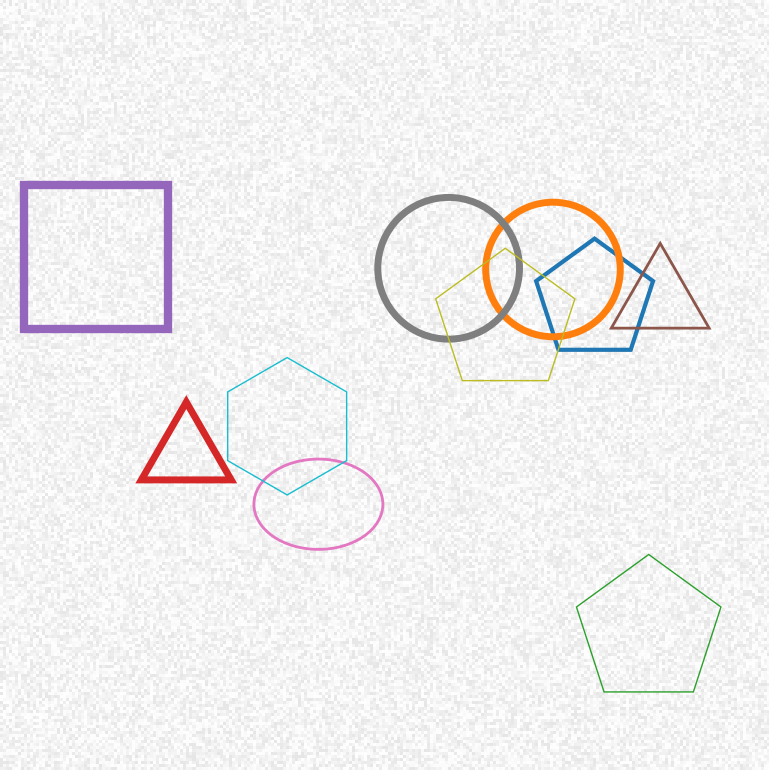[{"shape": "pentagon", "thickness": 1.5, "radius": 0.4, "center": [0.772, 0.61]}, {"shape": "circle", "thickness": 2.5, "radius": 0.44, "center": [0.718, 0.65]}, {"shape": "pentagon", "thickness": 0.5, "radius": 0.49, "center": [0.842, 0.181]}, {"shape": "triangle", "thickness": 2.5, "radius": 0.34, "center": [0.242, 0.41]}, {"shape": "square", "thickness": 3, "radius": 0.47, "center": [0.125, 0.666]}, {"shape": "triangle", "thickness": 1, "radius": 0.37, "center": [0.857, 0.611]}, {"shape": "oval", "thickness": 1, "radius": 0.42, "center": [0.413, 0.345]}, {"shape": "circle", "thickness": 2.5, "radius": 0.46, "center": [0.583, 0.652]}, {"shape": "pentagon", "thickness": 0.5, "radius": 0.48, "center": [0.656, 0.583]}, {"shape": "hexagon", "thickness": 0.5, "radius": 0.45, "center": [0.373, 0.446]}]